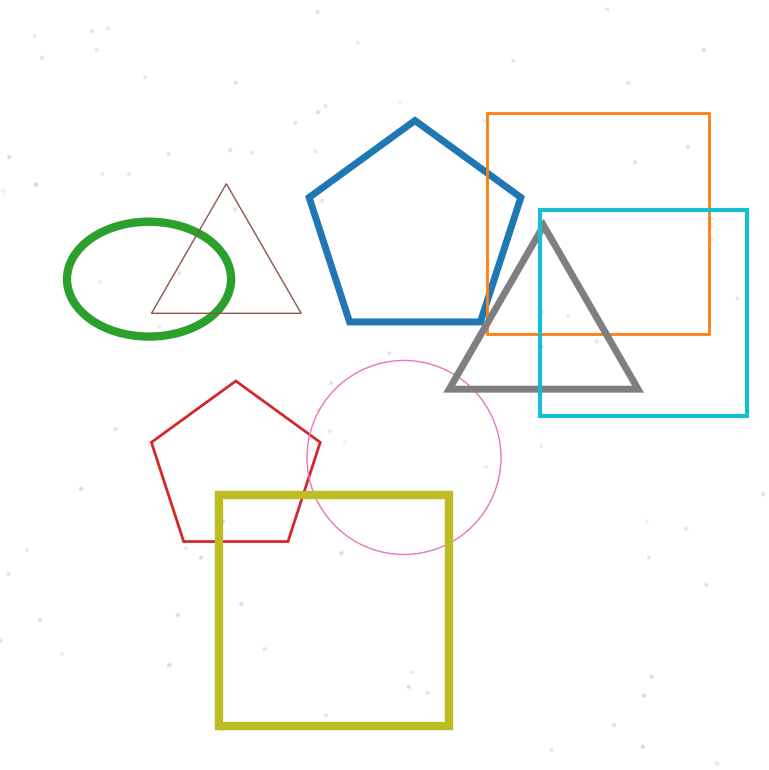[{"shape": "pentagon", "thickness": 2.5, "radius": 0.72, "center": [0.539, 0.699]}, {"shape": "square", "thickness": 1, "radius": 0.72, "center": [0.776, 0.71]}, {"shape": "oval", "thickness": 3, "radius": 0.53, "center": [0.194, 0.637]}, {"shape": "pentagon", "thickness": 1, "radius": 0.58, "center": [0.306, 0.39]}, {"shape": "triangle", "thickness": 0.5, "radius": 0.56, "center": [0.294, 0.649]}, {"shape": "circle", "thickness": 0.5, "radius": 0.63, "center": [0.525, 0.406]}, {"shape": "triangle", "thickness": 2.5, "radius": 0.71, "center": [0.706, 0.565]}, {"shape": "square", "thickness": 3, "radius": 0.75, "center": [0.433, 0.207]}, {"shape": "square", "thickness": 1.5, "radius": 0.67, "center": [0.836, 0.593]}]